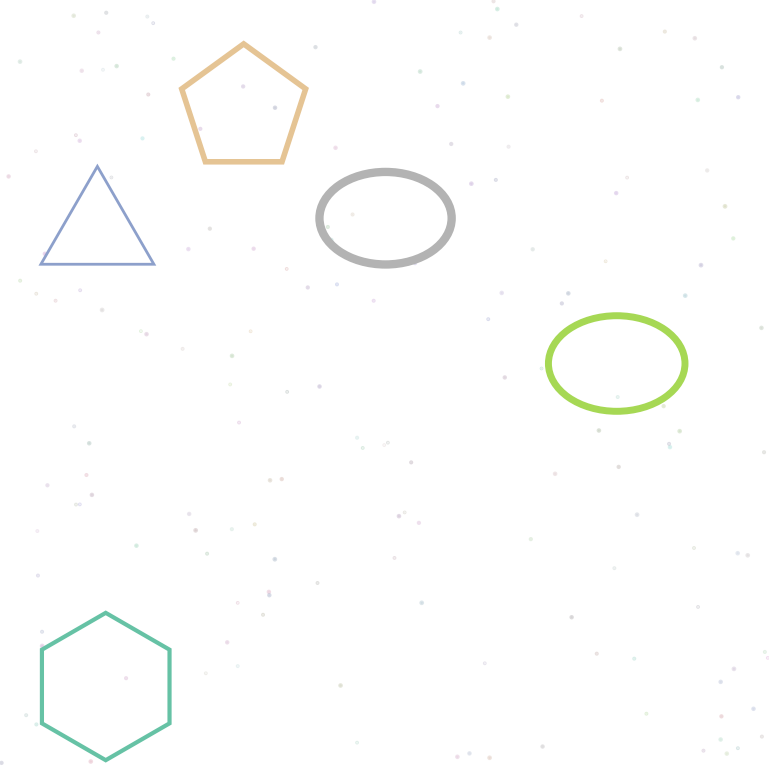[{"shape": "hexagon", "thickness": 1.5, "radius": 0.48, "center": [0.137, 0.108]}, {"shape": "triangle", "thickness": 1, "radius": 0.42, "center": [0.126, 0.699]}, {"shape": "oval", "thickness": 2.5, "radius": 0.44, "center": [0.801, 0.528]}, {"shape": "pentagon", "thickness": 2, "radius": 0.42, "center": [0.316, 0.858]}, {"shape": "oval", "thickness": 3, "radius": 0.43, "center": [0.501, 0.717]}]